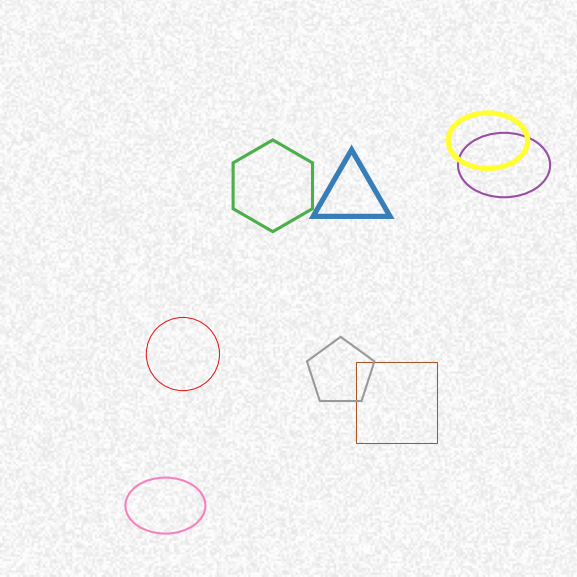[{"shape": "circle", "thickness": 0.5, "radius": 0.32, "center": [0.317, 0.386]}, {"shape": "triangle", "thickness": 2.5, "radius": 0.38, "center": [0.609, 0.663]}, {"shape": "hexagon", "thickness": 1.5, "radius": 0.4, "center": [0.472, 0.677]}, {"shape": "oval", "thickness": 1, "radius": 0.4, "center": [0.873, 0.713]}, {"shape": "oval", "thickness": 2.5, "radius": 0.34, "center": [0.845, 0.755]}, {"shape": "square", "thickness": 0.5, "radius": 0.35, "center": [0.686, 0.302]}, {"shape": "oval", "thickness": 1, "radius": 0.35, "center": [0.286, 0.124]}, {"shape": "pentagon", "thickness": 1, "radius": 0.31, "center": [0.59, 0.354]}]